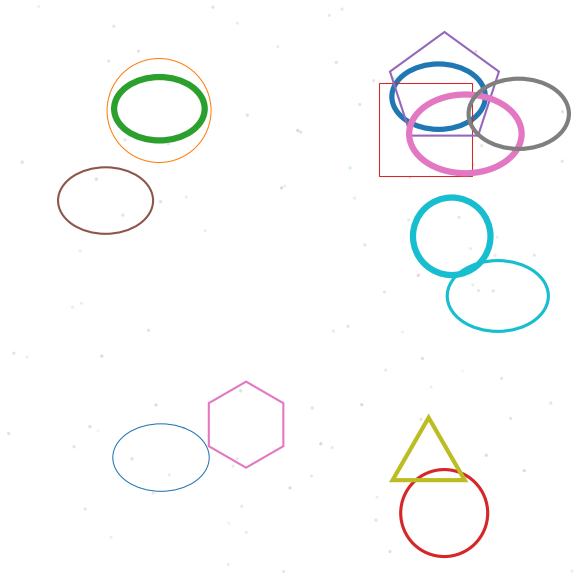[{"shape": "oval", "thickness": 0.5, "radius": 0.42, "center": [0.279, 0.207]}, {"shape": "oval", "thickness": 2.5, "radius": 0.4, "center": [0.759, 0.832]}, {"shape": "circle", "thickness": 0.5, "radius": 0.45, "center": [0.275, 0.808]}, {"shape": "oval", "thickness": 3, "radius": 0.39, "center": [0.276, 0.811]}, {"shape": "square", "thickness": 0.5, "radius": 0.4, "center": [0.737, 0.775]}, {"shape": "circle", "thickness": 1.5, "radius": 0.38, "center": [0.769, 0.111]}, {"shape": "pentagon", "thickness": 1, "radius": 0.5, "center": [0.77, 0.845]}, {"shape": "oval", "thickness": 1, "radius": 0.41, "center": [0.183, 0.652]}, {"shape": "oval", "thickness": 3, "radius": 0.49, "center": [0.806, 0.767]}, {"shape": "hexagon", "thickness": 1, "radius": 0.37, "center": [0.426, 0.264]}, {"shape": "oval", "thickness": 2, "radius": 0.43, "center": [0.898, 0.802]}, {"shape": "triangle", "thickness": 2, "radius": 0.36, "center": [0.742, 0.204]}, {"shape": "circle", "thickness": 3, "radius": 0.34, "center": [0.782, 0.59]}, {"shape": "oval", "thickness": 1.5, "radius": 0.44, "center": [0.862, 0.487]}]